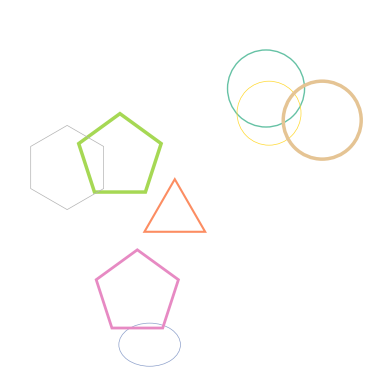[{"shape": "circle", "thickness": 1, "radius": 0.5, "center": [0.691, 0.77]}, {"shape": "triangle", "thickness": 1.5, "radius": 0.46, "center": [0.454, 0.444]}, {"shape": "oval", "thickness": 0.5, "radius": 0.4, "center": [0.389, 0.105]}, {"shape": "pentagon", "thickness": 2, "radius": 0.56, "center": [0.357, 0.239]}, {"shape": "pentagon", "thickness": 2.5, "radius": 0.56, "center": [0.312, 0.592]}, {"shape": "circle", "thickness": 0.5, "radius": 0.42, "center": [0.699, 0.706]}, {"shape": "circle", "thickness": 2.5, "radius": 0.51, "center": [0.837, 0.688]}, {"shape": "hexagon", "thickness": 0.5, "radius": 0.55, "center": [0.174, 0.565]}]